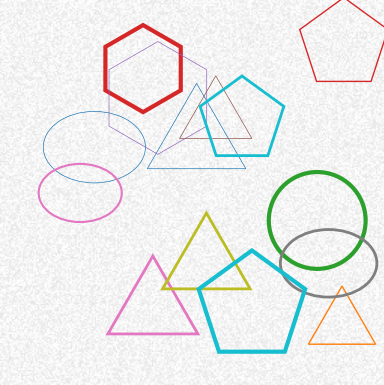[{"shape": "triangle", "thickness": 0.5, "radius": 0.74, "center": [0.511, 0.636]}, {"shape": "oval", "thickness": 0.5, "radius": 0.66, "center": [0.245, 0.618]}, {"shape": "triangle", "thickness": 1, "radius": 0.5, "center": [0.888, 0.156]}, {"shape": "circle", "thickness": 3, "radius": 0.63, "center": [0.824, 0.427]}, {"shape": "hexagon", "thickness": 3, "radius": 0.56, "center": [0.372, 0.822]}, {"shape": "pentagon", "thickness": 1, "radius": 0.6, "center": [0.893, 0.886]}, {"shape": "hexagon", "thickness": 0.5, "radius": 0.73, "center": [0.41, 0.746]}, {"shape": "triangle", "thickness": 0.5, "radius": 0.54, "center": [0.56, 0.695]}, {"shape": "triangle", "thickness": 2, "radius": 0.67, "center": [0.397, 0.2]}, {"shape": "oval", "thickness": 1.5, "radius": 0.54, "center": [0.208, 0.499]}, {"shape": "oval", "thickness": 2, "radius": 0.63, "center": [0.854, 0.316]}, {"shape": "triangle", "thickness": 2, "radius": 0.66, "center": [0.536, 0.315]}, {"shape": "pentagon", "thickness": 3, "radius": 0.73, "center": [0.654, 0.204]}, {"shape": "pentagon", "thickness": 2, "radius": 0.57, "center": [0.629, 0.688]}]